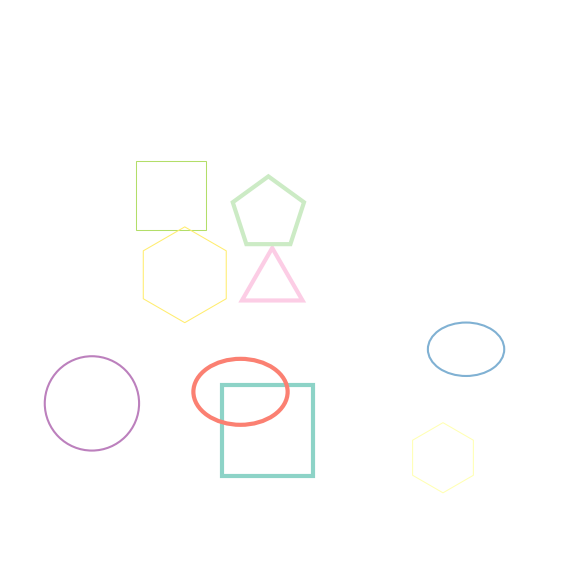[{"shape": "square", "thickness": 2, "radius": 0.39, "center": [0.463, 0.254]}, {"shape": "hexagon", "thickness": 0.5, "radius": 0.3, "center": [0.767, 0.206]}, {"shape": "oval", "thickness": 2, "radius": 0.41, "center": [0.416, 0.321]}, {"shape": "oval", "thickness": 1, "radius": 0.33, "center": [0.807, 0.394]}, {"shape": "square", "thickness": 0.5, "radius": 0.3, "center": [0.296, 0.661]}, {"shape": "triangle", "thickness": 2, "radius": 0.3, "center": [0.471, 0.509]}, {"shape": "circle", "thickness": 1, "radius": 0.41, "center": [0.159, 0.301]}, {"shape": "pentagon", "thickness": 2, "radius": 0.32, "center": [0.465, 0.629]}, {"shape": "hexagon", "thickness": 0.5, "radius": 0.41, "center": [0.32, 0.523]}]